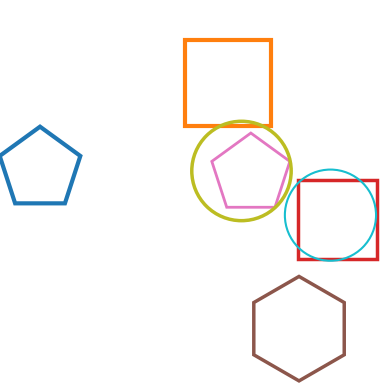[{"shape": "pentagon", "thickness": 3, "radius": 0.55, "center": [0.104, 0.561]}, {"shape": "square", "thickness": 3, "radius": 0.56, "center": [0.591, 0.784]}, {"shape": "square", "thickness": 2.5, "radius": 0.51, "center": [0.878, 0.429]}, {"shape": "hexagon", "thickness": 2.5, "radius": 0.68, "center": [0.777, 0.146]}, {"shape": "pentagon", "thickness": 2, "radius": 0.53, "center": [0.652, 0.548]}, {"shape": "circle", "thickness": 2.5, "radius": 0.65, "center": [0.627, 0.556]}, {"shape": "circle", "thickness": 1.5, "radius": 0.59, "center": [0.858, 0.441]}]